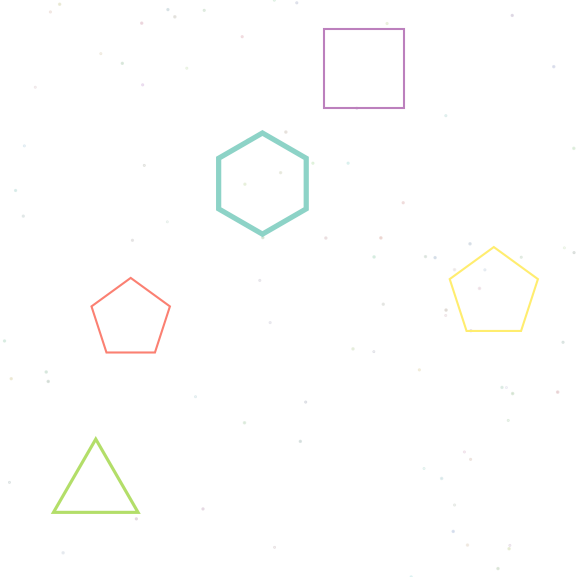[{"shape": "hexagon", "thickness": 2.5, "radius": 0.44, "center": [0.454, 0.681]}, {"shape": "pentagon", "thickness": 1, "radius": 0.36, "center": [0.226, 0.447]}, {"shape": "triangle", "thickness": 1.5, "radius": 0.42, "center": [0.166, 0.154]}, {"shape": "square", "thickness": 1, "radius": 0.34, "center": [0.63, 0.881]}, {"shape": "pentagon", "thickness": 1, "radius": 0.4, "center": [0.855, 0.491]}]